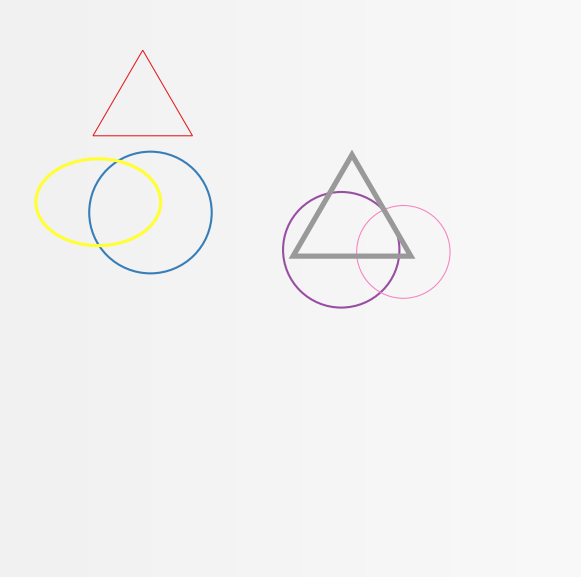[{"shape": "triangle", "thickness": 0.5, "radius": 0.49, "center": [0.246, 0.813]}, {"shape": "circle", "thickness": 1, "radius": 0.53, "center": [0.259, 0.631]}, {"shape": "circle", "thickness": 1, "radius": 0.5, "center": [0.587, 0.567]}, {"shape": "oval", "thickness": 1.5, "radius": 0.54, "center": [0.169, 0.649]}, {"shape": "circle", "thickness": 0.5, "radius": 0.4, "center": [0.694, 0.563]}, {"shape": "triangle", "thickness": 2.5, "radius": 0.59, "center": [0.606, 0.614]}]